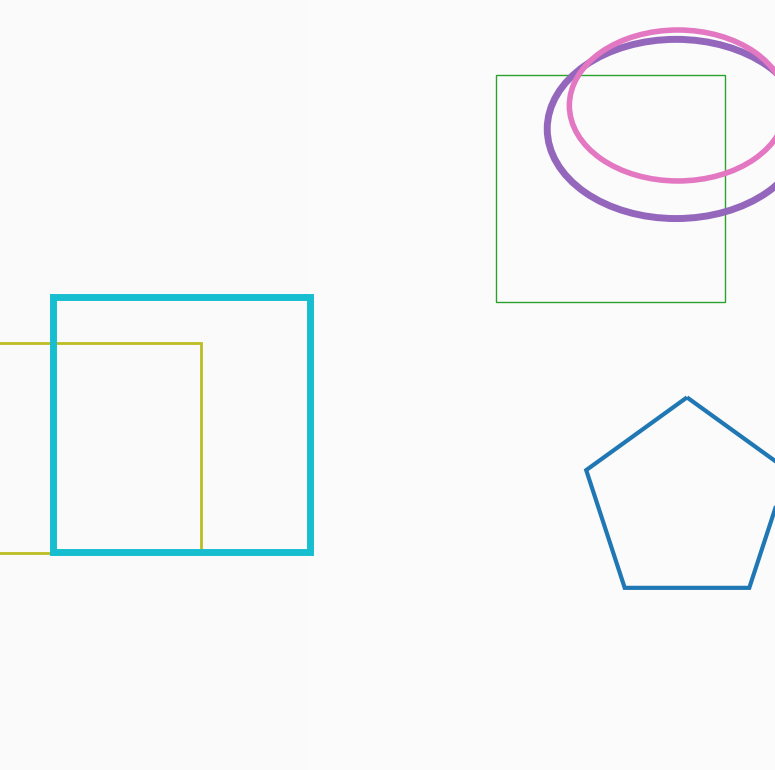[{"shape": "pentagon", "thickness": 1.5, "radius": 0.68, "center": [0.886, 0.347]}, {"shape": "square", "thickness": 0.5, "radius": 0.74, "center": [0.788, 0.755]}, {"shape": "oval", "thickness": 2.5, "radius": 0.83, "center": [0.872, 0.833]}, {"shape": "oval", "thickness": 2, "radius": 0.7, "center": [0.875, 0.863]}, {"shape": "square", "thickness": 1, "radius": 0.68, "center": [0.122, 0.418]}, {"shape": "square", "thickness": 2.5, "radius": 0.83, "center": [0.234, 0.449]}]